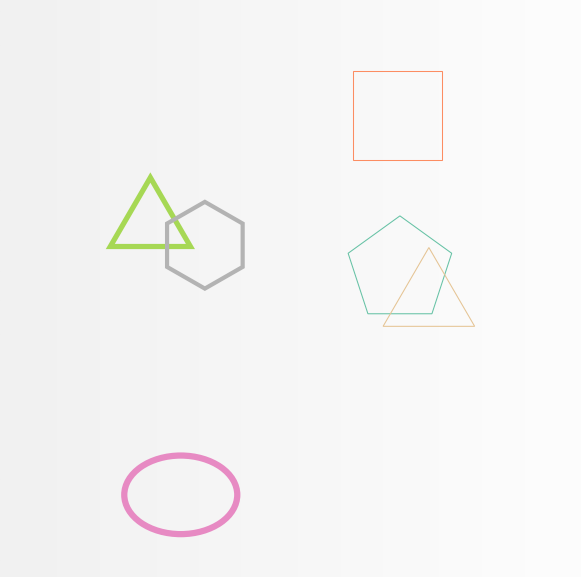[{"shape": "pentagon", "thickness": 0.5, "radius": 0.47, "center": [0.688, 0.532]}, {"shape": "square", "thickness": 0.5, "radius": 0.38, "center": [0.684, 0.799]}, {"shape": "oval", "thickness": 3, "radius": 0.49, "center": [0.311, 0.142]}, {"shape": "triangle", "thickness": 2.5, "radius": 0.4, "center": [0.259, 0.612]}, {"shape": "triangle", "thickness": 0.5, "radius": 0.45, "center": [0.738, 0.48]}, {"shape": "hexagon", "thickness": 2, "radius": 0.38, "center": [0.352, 0.574]}]